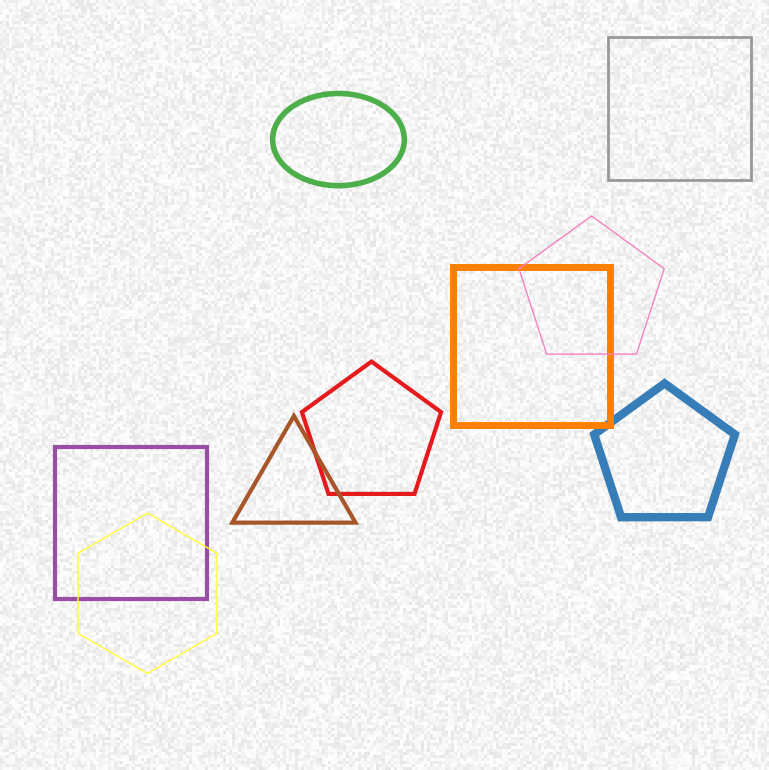[{"shape": "pentagon", "thickness": 1.5, "radius": 0.48, "center": [0.482, 0.435]}, {"shape": "pentagon", "thickness": 3, "radius": 0.48, "center": [0.863, 0.406]}, {"shape": "oval", "thickness": 2, "radius": 0.43, "center": [0.44, 0.819]}, {"shape": "square", "thickness": 1.5, "radius": 0.49, "center": [0.17, 0.321]}, {"shape": "square", "thickness": 2.5, "radius": 0.51, "center": [0.69, 0.55]}, {"shape": "hexagon", "thickness": 0.5, "radius": 0.52, "center": [0.191, 0.229]}, {"shape": "triangle", "thickness": 1.5, "radius": 0.46, "center": [0.382, 0.367]}, {"shape": "pentagon", "thickness": 0.5, "radius": 0.5, "center": [0.768, 0.62]}, {"shape": "square", "thickness": 1, "radius": 0.46, "center": [0.883, 0.859]}]